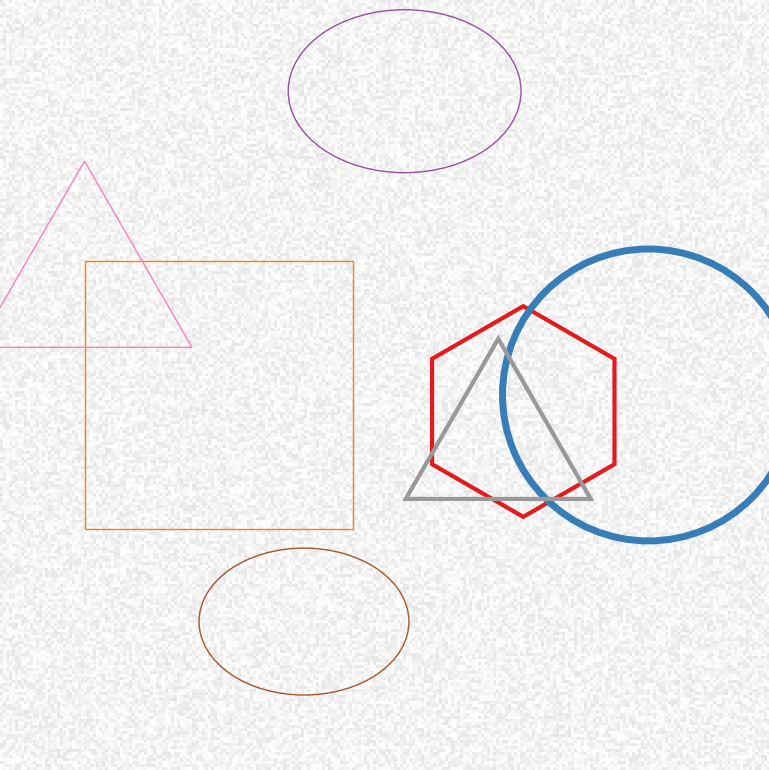[{"shape": "hexagon", "thickness": 1.5, "radius": 0.68, "center": [0.68, 0.466]}, {"shape": "circle", "thickness": 2.5, "radius": 0.95, "center": [0.842, 0.487]}, {"shape": "oval", "thickness": 0.5, "radius": 0.76, "center": [0.525, 0.882]}, {"shape": "square", "thickness": 0.5, "radius": 0.87, "center": [0.285, 0.487]}, {"shape": "oval", "thickness": 0.5, "radius": 0.68, "center": [0.395, 0.193]}, {"shape": "triangle", "thickness": 0.5, "radius": 0.81, "center": [0.11, 0.63]}, {"shape": "triangle", "thickness": 1.5, "radius": 0.69, "center": [0.647, 0.421]}]